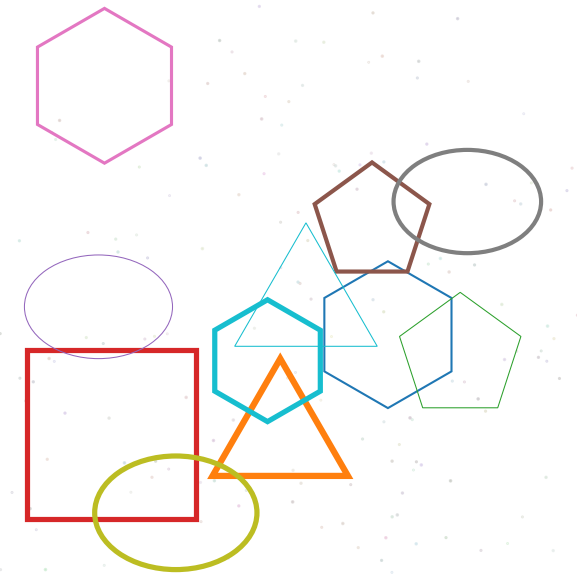[{"shape": "hexagon", "thickness": 1, "radius": 0.64, "center": [0.672, 0.42]}, {"shape": "triangle", "thickness": 3, "radius": 0.68, "center": [0.485, 0.243]}, {"shape": "pentagon", "thickness": 0.5, "radius": 0.55, "center": [0.797, 0.382]}, {"shape": "square", "thickness": 2.5, "radius": 0.73, "center": [0.193, 0.246]}, {"shape": "oval", "thickness": 0.5, "radius": 0.64, "center": [0.171, 0.468]}, {"shape": "pentagon", "thickness": 2, "radius": 0.52, "center": [0.644, 0.613]}, {"shape": "hexagon", "thickness": 1.5, "radius": 0.67, "center": [0.181, 0.851]}, {"shape": "oval", "thickness": 2, "radius": 0.64, "center": [0.809, 0.65]}, {"shape": "oval", "thickness": 2.5, "radius": 0.7, "center": [0.304, 0.111]}, {"shape": "triangle", "thickness": 0.5, "radius": 0.71, "center": [0.53, 0.471]}, {"shape": "hexagon", "thickness": 2.5, "radius": 0.53, "center": [0.463, 0.375]}]